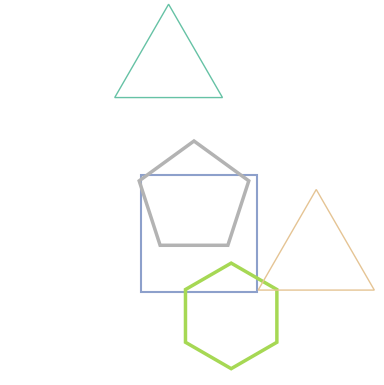[{"shape": "triangle", "thickness": 1, "radius": 0.81, "center": [0.438, 0.827]}, {"shape": "square", "thickness": 1.5, "radius": 0.76, "center": [0.516, 0.393]}, {"shape": "hexagon", "thickness": 2.5, "radius": 0.69, "center": [0.6, 0.179]}, {"shape": "triangle", "thickness": 1, "radius": 0.87, "center": [0.821, 0.334]}, {"shape": "pentagon", "thickness": 2.5, "radius": 0.75, "center": [0.504, 0.484]}]